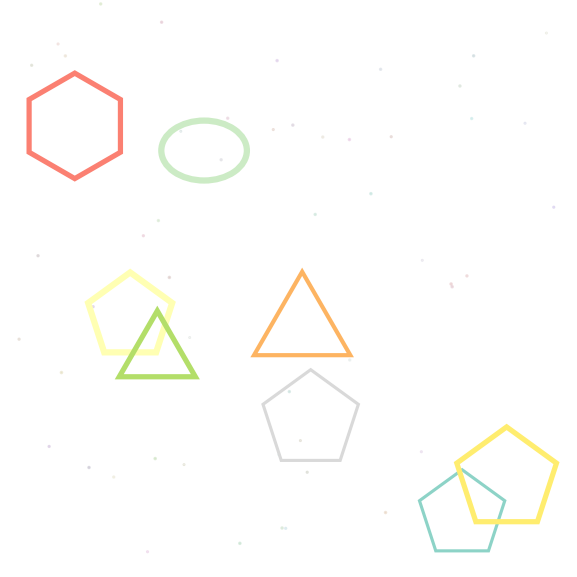[{"shape": "pentagon", "thickness": 1.5, "radius": 0.39, "center": [0.8, 0.108]}, {"shape": "pentagon", "thickness": 3, "radius": 0.38, "center": [0.225, 0.451]}, {"shape": "hexagon", "thickness": 2.5, "radius": 0.46, "center": [0.129, 0.781]}, {"shape": "triangle", "thickness": 2, "radius": 0.48, "center": [0.523, 0.432]}, {"shape": "triangle", "thickness": 2.5, "radius": 0.38, "center": [0.272, 0.385]}, {"shape": "pentagon", "thickness": 1.5, "radius": 0.43, "center": [0.538, 0.272]}, {"shape": "oval", "thickness": 3, "radius": 0.37, "center": [0.353, 0.738]}, {"shape": "pentagon", "thickness": 2.5, "radius": 0.45, "center": [0.877, 0.169]}]